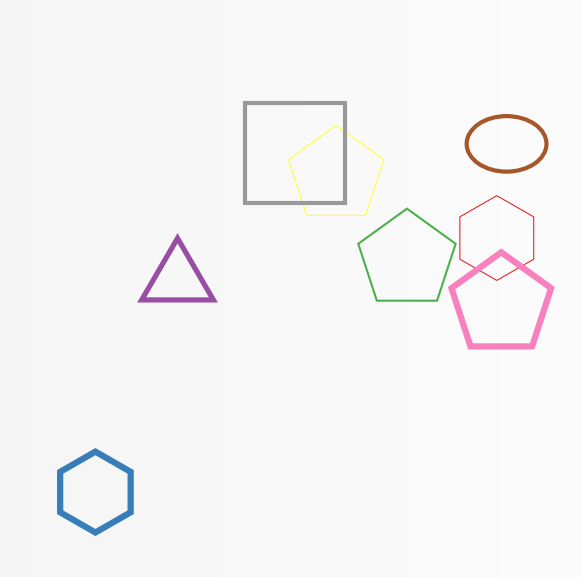[{"shape": "hexagon", "thickness": 0.5, "radius": 0.37, "center": [0.855, 0.587]}, {"shape": "hexagon", "thickness": 3, "radius": 0.35, "center": [0.164, 0.147]}, {"shape": "pentagon", "thickness": 1, "radius": 0.44, "center": [0.7, 0.55]}, {"shape": "triangle", "thickness": 2.5, "radius": 0.36, "center": [0.305, 0.515]}, {"shape": "pentagon", "thickness": 0.5, "radius": 0.43, "center": [0.578, 0.696]}, {"shape": "oval", "thickness": 2, "radius": 0.34, "center": [0.872, 0.75]}, {"shape": "pentagon", "thickness": 3, "radius": 0.45, "center": [0.862, 0.472]}, {"shape": "square", "thickness": 2, "radius": 0.43, "center": [0.507, 0.734]}]